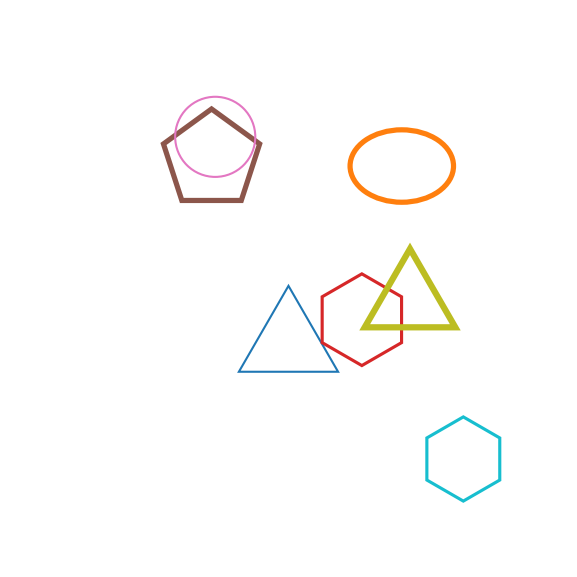[{"shape": "triangle", "thickness": 1, "radius": 0.5, "center": [0.5, 0.405]}, {"shape": "oval", "thickness": 2.5, "radius": 0.45, "center": [0.696, 0.712]}, {"shape": "hexagon", "thickness": 1.5, "radius": 0.4, "center": [0.627, 0.446]}, {"shape": "pentagon", "thickness": 2.5, "radius": 0.44, "center": [0.366, 0.723]}, {"shape": "circle", "thickness": 1, "radius": 0.35, "center": [0.373, 0.762]}, {"shape": "triangle", "thickness": 3, "radius": 0.45, "center": [0.71, 0.478]}, {"shape": "hexagon", "thickness": 1.5, "radius": 0.36, "center": [0.802, 0.204]}]